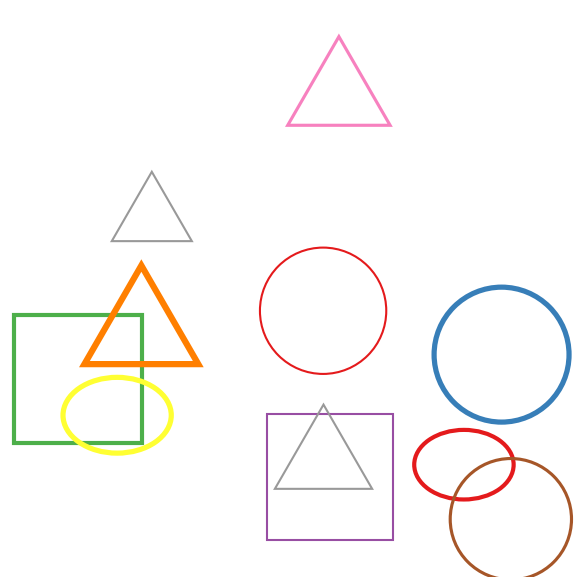[{"shape": "circle", "thickness": 1, "radius": 0.55, "center": [0.559, 0.461]}, {"shape": "oval", "thickness": 2, "radius": 0.43, "center": [0.803, 0.194]}, {"shape": "circle", "thickness": 2.5, "radius": 0.58, "center": [0.869, 0.385]}, {"shape": "square", "thickness": 2, "radius": 0.55, "center": [0.135, 0.342]}, {"shape": "square", "thickness": 1, "radius": 0.55, "center": [0.572, 0.173]}, {"shape": "triangle", "thickness": 3, "radius": 0.57, "center": [0.245, 0.426]}, {"shape": "oval", "thickness": 2.5, "radius": 0.47, "center": [0.203, 0.28]}, {"shape": "circle", "thickness": 1.5, "radius": 0.53, "center": [0.885, 0.1]}, {"shape": "triangle", "thickness": 1.5, "radius": 0.51, "center": [0.587, 0.833]}, {"shape": "triangle", "thickness": 1, "radius": 0.4, "center": [0.263, 0.622]}, {"shape": "triangle", "thickness": 1, "radius": 0.49, "center": [0.56, 0.201]}]